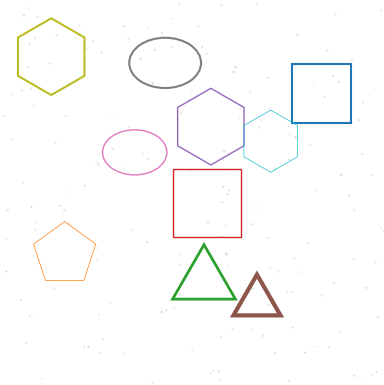[{"shape": "square", "thickness": 1.5, "radius": 0.38, "center": [0.835, 0.757]}, {"shape": "pentagon", "thickness": 0.5, "radius": 0.42, "center": [0.168, 0.34]}, {"shape": "triangle", "thickness": 2, "radius": 0.47, "center": [0.53, 0.27]}, {"shape": "square", "thickness": 1, "radius": 0.44, "center": [0.538, 0.473]}, {"shape": "hexagon", "thickness": 1, "radius": 0.5, "center": [0.548, 0.671]}, {"shape": "triangle", "thickness": 3, "radius": 0.35, "center": [0.667, 0.216]}, {"shape": "oval", "thickness": 1, "radius": 0.42, "center": [0.35, 0.604]}, {"shape": "oval", "thickness": 1.5, "radius": 0.47, "center": [0.429, 0.837]}, {"shape": "hexagon", "thickness": 1.5, "radius": 0.5, "center": [0.133, 0.853]}, {"shape": "hexagon", "thickness": 0.5, "radius": 0.4, "center": [0.703, 0.633]}]